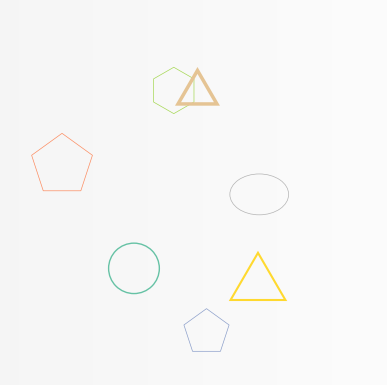[{"shape": "circle", "thickness": 1, "radius": 0.33, "center": [0.346, 0.303]}, {"shape": "pentagon", "thickness": 0.5, "radius": 0.41, "center": [0.16, 0.571]}, {"shape": "pentagon", "thickness": 0.5, "radius": 0.31, "center": [0.533, 0.137]}, {"shape": "hexagon", "thickness": 0.5, "radius": 0.3, "center": [0.448, 0.765]}, {"shape": "triangle", "thickness": 1.5, "radius": 0.41, "center": [0.666, 0.262]}, {"shape": "triangle", "thickness": 2.5, "radius": 0.29, "center": [0.51, 0.759]}, {"shape": "oval", "thickness": 0.5, "radius": 0.38, "center": [0.669, 0.495]}]